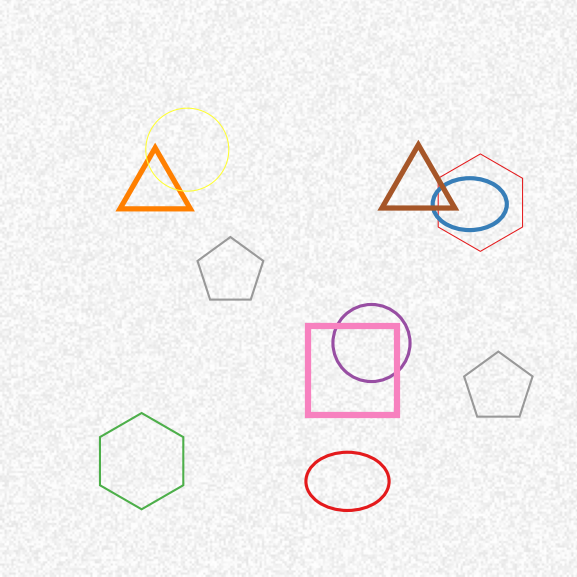[{"shape": "hexagon", "thickness": 0.5, "radius": 0.42, "center": [0.832, 0.648]}, {"shape": "oval", "thickness": 1.5, "radius": 0.36, "center": [0.602, 0.166]}, {"shape": "oval", "thickness": 2, "radius": 0.32, "center": [0.813, 0.646]}, {"shape": "hexagon", "thickness": 1, "radius": 0.42, "center": [0.245, 0.201]}, {"shape": "circle", "thickness": 1.5, "radius": 0.33, "center": [0.643, 0.405]}, {"shape": "triangle", "thickness": 2.5, "radius": 0.35, "center": [0.269, 0.673]}, {"shape": "circle", "thickness": 0.5, "radius": 0.36, "center": [0.324, 0.74]}, {"shape": "triangle", "thickness": 2.5, "radius": 0.36, "center": [0.724, 0.675]}, {"shape": "square", "thickness": 3, "radius": 0.39, "center": [0.61, 0.357]}, {"shape": "pentagon", "thickness": 1, "radius": 0.31, "center": [0.863, 0.328]}, {"shape": "pentagon", "thickness": 1, "radius": 0.3, "center": [0.399, 0.529]}]